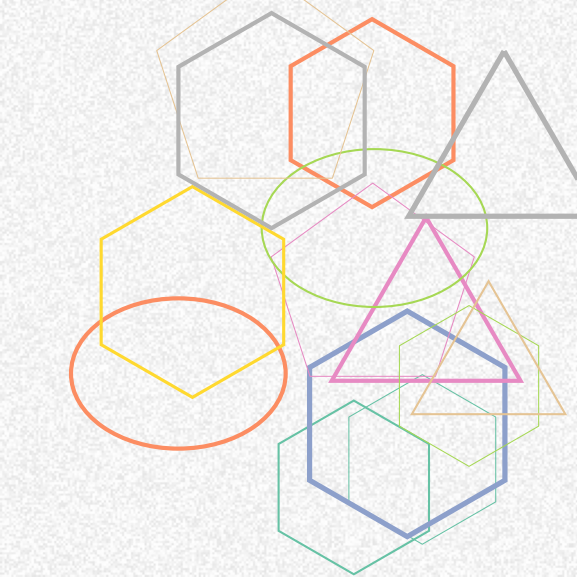[{"shape": "hexagon", "thickness": 1, "radius": 0.75, "center": [0.613, 0.155]}, {"shape": "hexagon", "thickness": 0.5, "radius": 0.73, "center": [0.731, 0.204]}, {"shape": "oval", "thickness": 2, "radius": 0.93, "center": [0.309, 0.352]}, {"shape": "hexagon", "thickness": 2, "radius": 0.81, "center": [0.644, 0.803]}, {"shape": "hexagon", "thickness": 2.5, "radius": 0.98, "center": [0.705, 0.265]}, {"shape": "pentagon", "thickness": 0.5, "radius": 0.92, "center": [0.645, 0.497]}, {"shape": "triangle", "thickness": 2, "radius": 0.94, "center": [0.738, 0.434]}, {"shape": "oval", "thickness": 1, "radius": 0.98, "center": [0.648, 0.604]}, {"shape": "hexagon", "thickness": 0.5, "radius": 0.7, "center": [0.812, 0.331]}, {"shape": "hexagon", "thickness": 1.5, "radius": 0.91, "center": [0.333, 0.494]}, {"shape": "triangle", "thickness": 1, "radius": 0.77, "center": [0.846, 0.359]}, {"shape": "pentagon", "thickness": 0.5, "radius": 0.99, "center": [0.459, 0.85]}, {"shape": "hexagon", "thickness": 2, "radius": 0.93, "center": [0.47, 0.79]}, {"shape": "triangle", "thickness": 2.5, "radius": 0.95, "center": [0.873, 0.72]}]